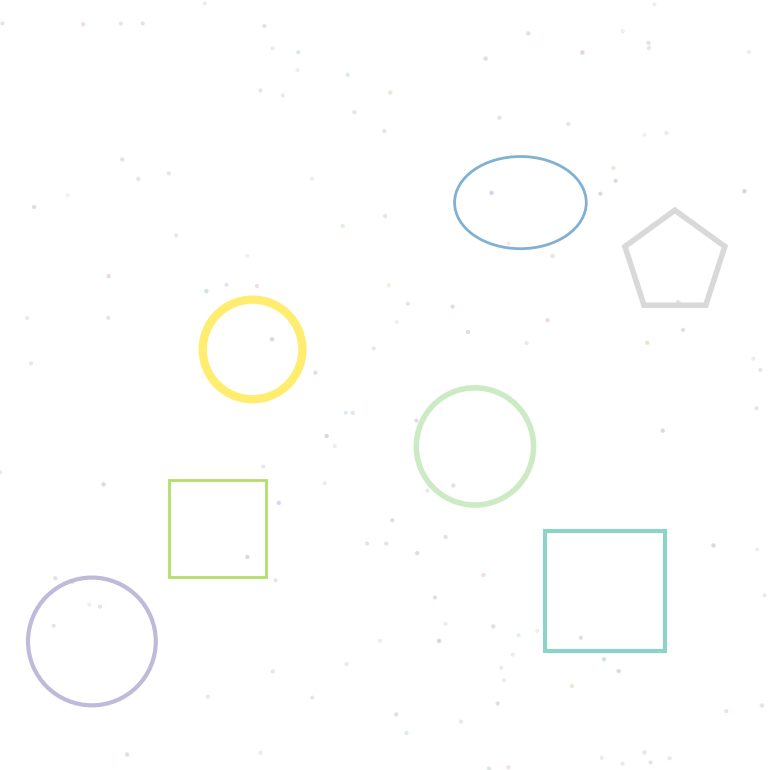[{"shape": "square", "thickness": 1.5, "radius": 0.39, "center": [0.786, 0.233]}, {"shape": "circle", "thickness": 1.5, "radius": 0.41, "center": [0.119, 0.167]}, {"shape": "oval", "thickness": 1, "radius": 0.43, "center": [0.676, 0.737]}, {"shape": "square", "thickness": 1, "radius": 0.31, "center": [0.282, 0.314]}, {"shape": "pentagon", "thickness": 2, "radius": 0.34, "center": [0.876, 0.659]}, {"shape": "circle", "thickness": 2, "radius": 0.38, "center": [0.617, 0.42]}, {"shape": "circle", "thickness": 3, "radius": 0.32, "center": [0.328, 0.546]}]